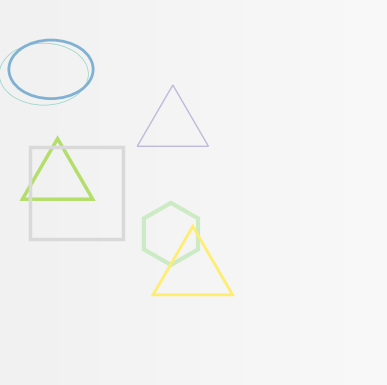[{"shape": "oval", "thickness": 0.5, "radius": 0.57, "center": [0.113, 0.807]}, {"shape": "triangle", "thickness": 1, "radius": 0.53, "center": [0.446, 0.673]}, {"shape": "oval", "thickness": 2, "radius": 0.54, "center": [0.132, 0.82]}, {"shape": "triangle", "thickness": 2.5, "radius": 0.52, "center": [0.149, 0.535]}, {"shape": "square", "thickness": 2.5, "radius": 0.6, "center": [0.198, 0.498]}, {"shape": "hexagon", "thickness": 3, "radius": 0.4, "center": [0.441, 0.392]}, {"shape": "triangle", "thickness": 2, "radius": 0.59, "center": [0.498, 0.294]}]